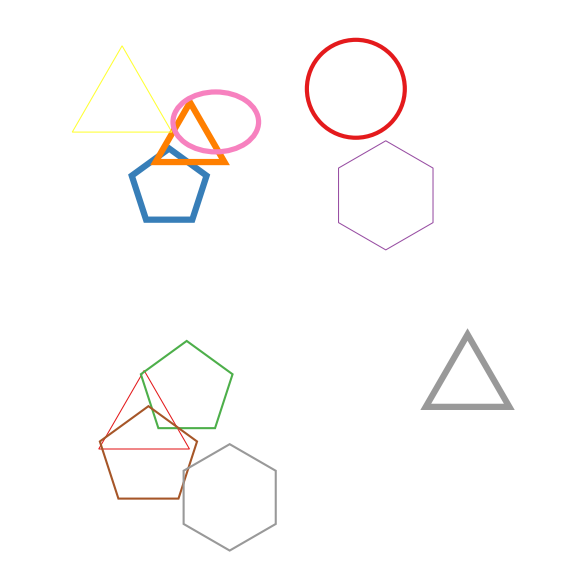[{"shape": "circle", "thickness": 2, "radius": 0.42, "center": [0.616, 0.845]}, {"shape": "triangle", "thickness": 0.5, "radius": 0.45, "center": [0.25, 0.267]}, {"shape": "pentagon", "thickness": 3, "radius": 0.34, "center": [0.293, 0.674]}, {"shape": "pentagon", "thickness": 1, "radius": 0.42, "center": [0.323, 0.325]}, {"shape": "hexagon", "thickness": 0.5, "radius": 0.47, "center": [0.668, 0.661]}, {"shape": "triangle", "thickness": 3, "radius": 0.34, "center": [0.329, 0.753]}, {"shape": "triangle", "thickness": 0.5, "radius": 0.5, "center": [0.211, 0.82]}, {"shape": "pentagon", "thickness": 1, "radius": 0.44, "center": [0.257, 0.207]}, {"shape": "oval", "thickness": 2.5, "radius": 0.37, "center": [0.374, 0.788]}, {"shape": "triangle", "thickness": 3, "radius": 0.42, "center": [0.81, 0.336]}, {"shape": "hexagon", "thickness": 1, "radius": 0.46, "center": [0.398, 0.138]}]